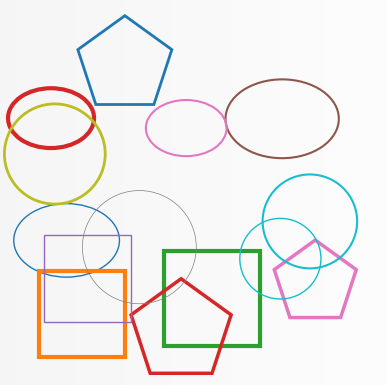[{"shape": "oval", "thickness": 1, "radius": 0.68, "center": [0.172, 0.376]}, {"shape": "pentagon", "thickness": 2, "radius": 0.64, "center": [0.322, 0.832]}, {"shape": "square", "thickness": 3, "radius": 0.56, "center": [0.212, 0.184]}, {"shape": "square", "thickness": 3, "radius": 0.62, "center": [0.547, 0.224]}, {"shape": "oval", "thickness": 3, "radius": 0.55, "center": [0.132, 0.693]}, {"shape": "pentagon", "thickness": 2.5, "radius": 0.68, "center": [0.467, 0.14]}, {"shape": "square", "thickness": 1, "radius": 0.56, "center": [0.225, 0.277]}, {"shape": "oval", "thickness": 1.5, "radius": 0.73, "center": [0.728, 0.691]}, {"shape": "oval", "thickness": 1.5, "radius": 0.52, "center": [0.481, 0.667]}, {"shape": "pentagon", "thickness": 2.5, "radius": 0.56, "center": [0.814, 0.265]}, {"shape": "circle", "thickness": 0.5, "radius": 0.73, "center": [0.36, 0.358]}, {"shape": "circle", "thickness": 2, "radius": 0.65, "center": [0.141, 0.6]}, {"shape": "circle", "thickness": 1, "radius": 0.52, "center": [0.724, 0.328]}, {"shape": "circle", "thickness": 1.5, "radius": 0.61, "center": [0.8, 0.425]}]